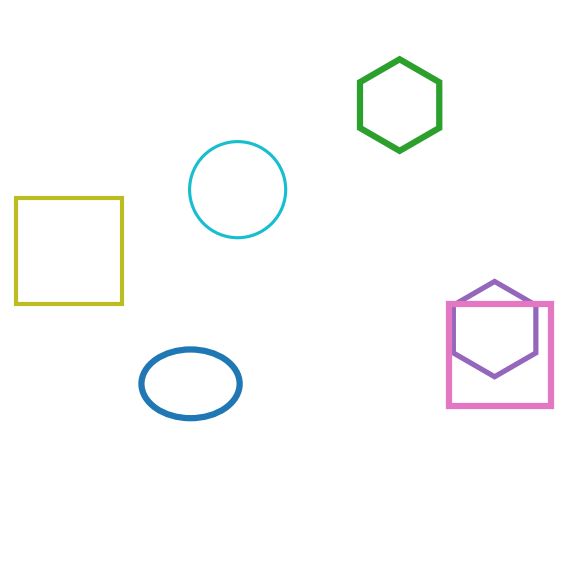[{"shape": "oval", "thickness": 3, "radius": 0.43, "center": [0.33, 0.335]}, {"shape": "hexagon", "thickness": 3, "radius": 0.4, "center": [0.692, 0.817]}, {"shape": "hexagon", "thickness": 2.5, "radius": 0.41, "center": [0.856, 0.429]}, {"shape": "square", "thickness": 3, "radius": 0.44, "center": [0.866, 0.384]}, {"shape": "square", "thickness": 2, "radius": 0.46, "center": [0.119, 0.565]}, {"shape": "circle", "thickness": 1.5, "radius": 0.42, "center": [0.411, 0.671]}]